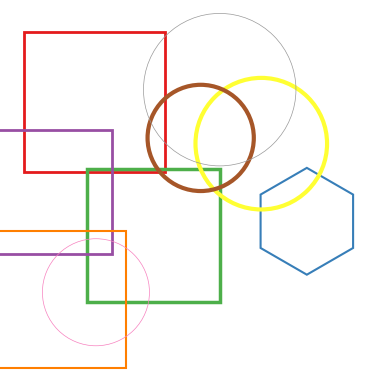[{"shape": "square", "thickness": 2, "radius": 0.91, "center": [0.245, 0.735]}, {"shape": "hexagon", "thickness": 1.5, "radius": 0.69, "center": [0.797, 0.425]}, {"shape": "square", "thickness": 2.5, "radius": 0.86, "center": [0.398, 0.389]}, {"shape": "square", "thickness": 2, "radius": 0.81, "center": [0.13, 0.503]}, {"shape": "square", "thickness": 1.5, "radius": 0.89, "center": [0.151, 0.222]}, {"shape": "circle", "thickness": 3, "radius": 0.85, "center": [0.679, 0.627]}, {"shape": "circle", "thickness": 3, "radius": 0.69, "center": [0.521, 0.642]}, {"shape": "circle", "thickness": 0.5, "radius": 0.7, "center": [0.249, 0.241]}, {"shape": "circle", "thickness": 0.5, "radius": 0.99, "center": [0.571, 0.767]}]